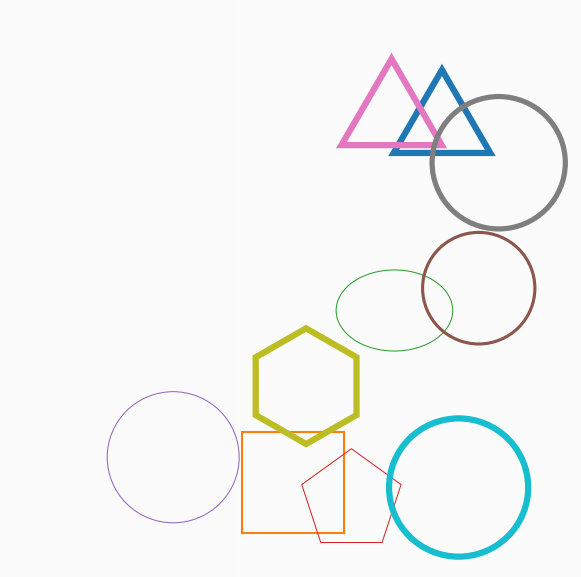[{"shape": "triangle", "thickness": 3, "radius": 0.48, "center": [0.76, 0.782]}, {"shape": "square", "thickness": 1, "radius": 0.44, "center": [0.504, 0.164]}, {"shape": "oval", "thickness": 0.5, "radius": 0.5, "center": [0.679, 0.462]}, {"shape": "pentagon", "thickness": 0.5, "radius": 0.45, "center": [0.605, 0.132]}, {"shape": "circle", "thickness": 0.5, "radius": 0.57, "center": [0.298, 0.207]}, {"shape": "circle", "thickness": 1.5, "radius": 0.48, "center": [0.824, 0.5]}, {"shape": "triangle", "thickness": 3, "radius": 0.5, "center": [0.674, 0.798]}, {"shape": "circle", "thickness": 2.5, "radius": 0.57, "center": [0.858, 0.717]}, {"shape": "hexagon", "thickness": 3, "radius": 0.5, "center": [0.527, 0.33]}, {"shape": "circle", "thickness": 3, "radius": 0.6, "center": [0.789, 0.155]}]